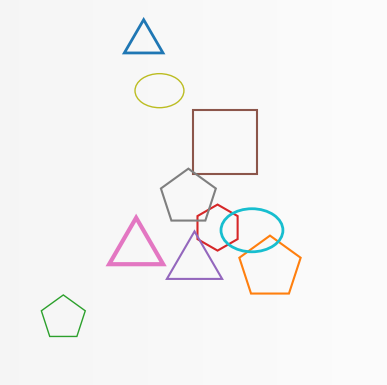[{"shape": "triangle", "thickness": 2, "radius": 0.29, "center": [0.371, 0.891]}, {"shape": "pentagon", "thickness": 1.5, "radius": 0.42, "center": [0.697, 0.305]}, {"shape": "pentagon", "thickness": 1, "radius": 0.3, "center": [0.163, 0.174]}, {"shape": "hexagon", "thickness": 1.5, "radius": 0.3, "center": [0.561, 0.409]}, {"shape": "triangle", "thickness": 1.5, "radius": 0.41, "center": [0.502, 0.317]}, {"shape": "square", "thickness": 1.5, "radius": 0.41, "center": [0.58, 0.63]}, {"shape": "triangle", "thickness": 3, "radius": 0.4, "center": [0.351, 0.354]}, {"shape": "pentagon", "thickness": 1.5, "radius": 0.37, "center": [0.486, 0.487]}, {"shape": "oval", "thickness": 1, "radius": 0.32, "center": [0.412, 0.764]}, {"shape": "oval", "thickness": 2, "radius": 0.4, "center": [0.65, 0.402]}]